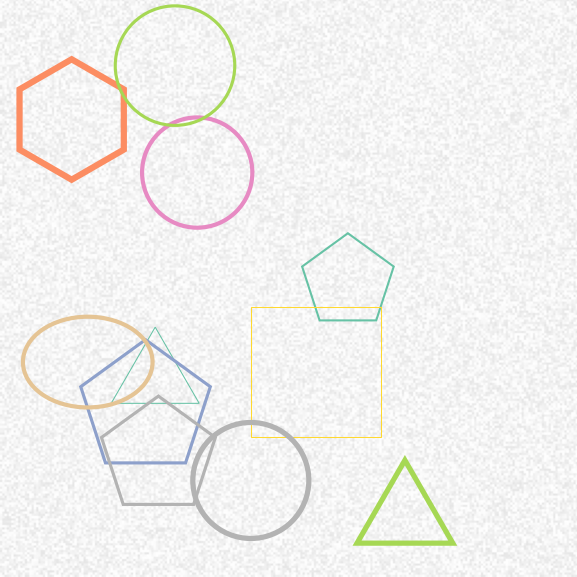[{"shape": "triangle", "thickness": 0.5, "radius": 0.44, "center": [0.269, 0.345]}, {"shape": "pentagon", "thickness": 1, "radius": 0.42, "center": [0.602, 0.512]}, {"shape": "hexagon", "thickness": 3, "radius": 0.52, "center": [0.124, 0.792]}, {"shape": "pentagon", "thickness": 1.5, "radius": 0.59, "center": [0.252, 0.293]}, {"shape": "circle", "thickness": 2, "radius": 0.48, "center": [0.341, 0.7]}, {"shape": "triangle", "thickness": 2.5, "radius": 0.48, "center": [0.701, 0.106]}, {"shape": "circle", "thickness": 1.5, "radius": 0.52, "center": [0.303, 0.886]}, {"shape": "square", "thickness": 0.5, "radius": 0.56, "center": [0.547, 0.354]}, {"shape": "oval", "thickness": 2, "radius": 0.56, "center": [0.152, 0.372]}, {"shape": "circle", "thickness": 2.5, "radius": 0.5, "center": [0.434, 0.167]}, {"shape": "pentagon", "thickness": 1.5, "radius": 0.52, "center": [0.274, 0.21]}]